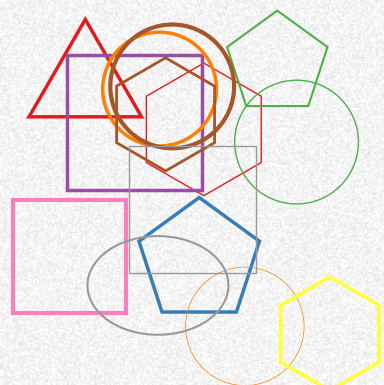[{"shape": "hexagon", "thickness": 1, "radius": 0.86, "center": [0.529, 0.664]}, {"shape": "triangle", "thickness": 2.5, "radius": 0.84, "center": [0.222, 0.781]}, {"shape": "pentagon", "thickness": 2.5, "radius": 0.82, "center": [0.517, 0.323]}, {"shape": "circle", "thickness": 1, "radius": 0.8, "center": [0.77, 0.631]}, {"shape": "pentagon", "thickness": 1.5, "radius": 0.69, "center": [0.72, 0.835]}, {"shape": "square", "thickness": 2.5, "radius": 0.87, "center": [0.35, 0.682]}, {"shape": "circle", "thickness": 0.5, "radius": 0.77, "center": [0.636, 0.152]}, {"shape": "circle", "thickness": 2.5, "radius": 0.74, "center": [0.415, 0.769]}, {"shape": "hexagon", "thickness": 2.5, "radius": 0.74, "center": [0.857, 0.133]}, {"shape": "circle", "thickness": 3, "radius": 0.8, "center": [0.447, 0.776]}, {"shape": "hexagon", "thickness": 2, "radius": 0.73, "center": [0.43, 0.703]}, {"shape": "square", "thickness": 3, "radius": 0.73, "center": [0.18, 0.334]}, {"shape": "square", "thickness": 1, "radius": 0.83, "center": [0.5, 0.456]}, {"shape": "oval", "thickness": 1.5, "radius": 0.92, "center": [0.41, 0.259]}]